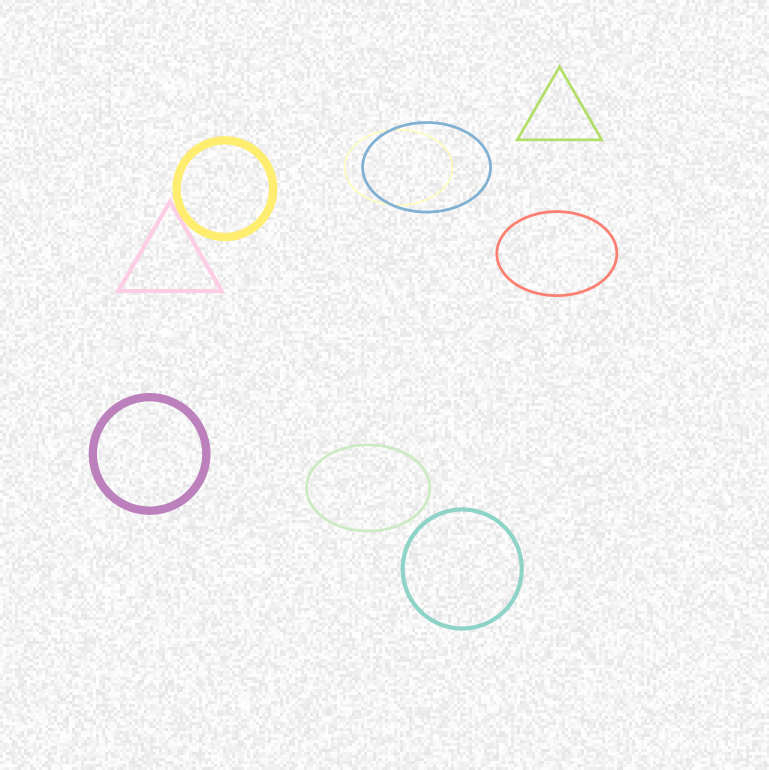[{"shape": "circle", "thickness": 1.5, "radius": 0.39, "center": [0.6, 0.261]}, {"shape": "oval", "thickness": 0.5, "radius": 0.35, "center": [0.517, 0.783]}, {"shape": "oval", "thickness": 1, "radius": 0.39, "center": [0.723, 0.671]}, {"shape": "oval", "thickness": 1, "radius": 0.42, "center": [0.554, 0.783]}, {"shape": "triangle", "thickness": 1, "radius": 0.32, "center": [0.727, 0.85]}, {"shape": "triangle", "thickness": 1.5, "radius": 0.39, "center": [0.221, 0.661]}, {"shape": "circle", "thickness": 3, "radius": 0.37, "center": [0.194, 0.41]}, {"shape": "oval", "thickness": 1, "radius": 0.4, "center": [0.478, 0.366]}, {"shape": "circle", "thickness": 3, "radius": 0.31, "center": [0.292, 0.755]}]